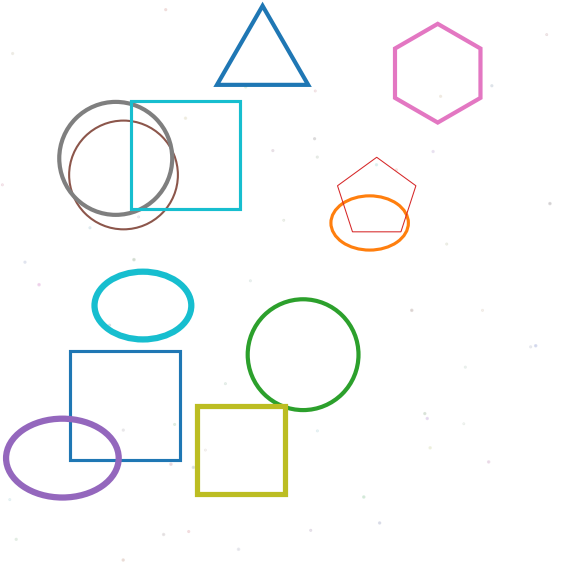[{"shape": "triangle", "thickness": 2, "radius": 0.46, "center": [0.455, 0.898]}, {"shape": "square", "thickness": 1.5, "radius": 0.47, "center": [0.217, 0.297]}, {"shape": "oval", "thickness": 1.5, "radius": 0.34, "center": [0.64, 0.613]}, {"shape": "circle", "thickness": 2, "radius": 0.48, "center": [0.525, 0.385]}, {"shape": "pentagon", "thickness": 0.5, "radius": 0.36, "center": [0.652, 0.655]}, {"shape": "oval", "thickness": 3, "radius": 0.49, "center": [0.108, 0.206]}, {"shape": "circle", "thickness": 1, "radius": 0.47, "center": [0.214, 0.696]}, {"shape": "hexagon", "thickness": 2, "radius": 0.43, "center": [0.758, 0.872]}, {"shape": "circle", "thickness": 2, "radius": 0.49, "center": [0.2, 0.725]}, {"shape": "square", "thickness": 2.5, "radius": 0.38, "center": [0.418, 0.221]}, {"shape": "square", "thickness": 1.5, "radius": 0.47, "center": [0.321, 0.731]}, {"shape": "oval", "thickness": 3, "radius": 0.42, "center": [0.247, 0.47]}]